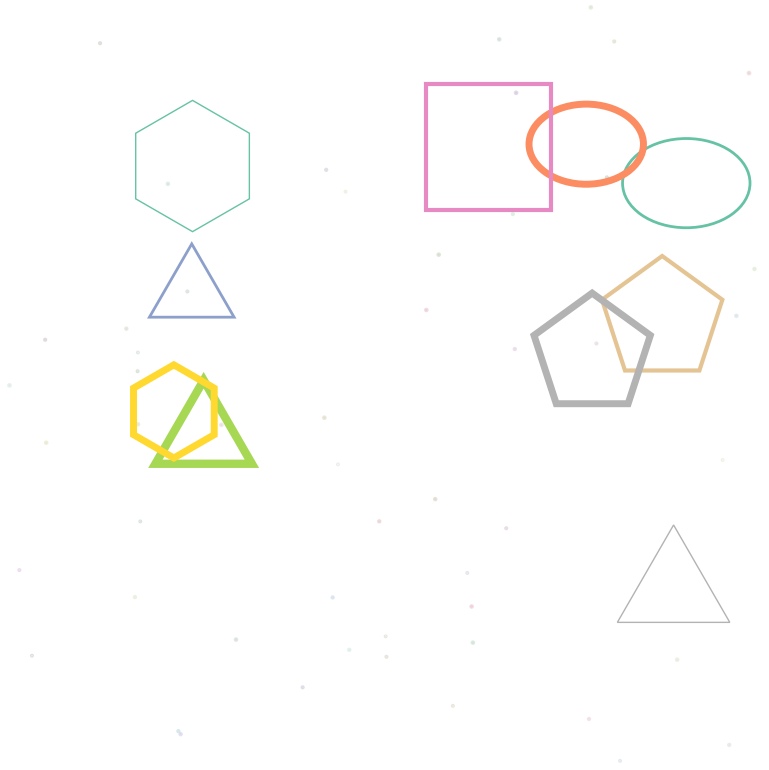[{"shape": "hexagon", "thickness": 0.5, "radius": 0.43, "center": [0.25, 0.784]}, {"shape": "oval", "thickness": 1, "radius": 0.41, "center": [0.891, 0.762]}, {"shape": "oval", "thickness": 2.5, "radius": 0.37, "center": [0.761, 0.813]}, {"shape": "triangle", "thickness": 1, "radius": 0.32, "center": [0.249, 0.62]}, {"shape": "square", "thickness": 1.5, "radius": 0.41, "center": [0.634, 0.809]}, {"shape": "triangle", "thickness": 3, "radius": 0.36, "center": [0.264, 0.434]}, {"shape": "hexagon", "thickness": 2.5, "radius": 0.3, "center": [0.226, 0.466]}, {"shape": "pentagon", "thickness": 1.5, "radius": 0.41, "center": [0.86, 0.585]}, {"shape": "pentagon", "thickness": 2.5, "radius": 0.4, "center": [0.769, 0.54]}, {"shape": "triangle", "thickness": 0.5, "radius": 0.42, "center": [0.875, 0.234]}]